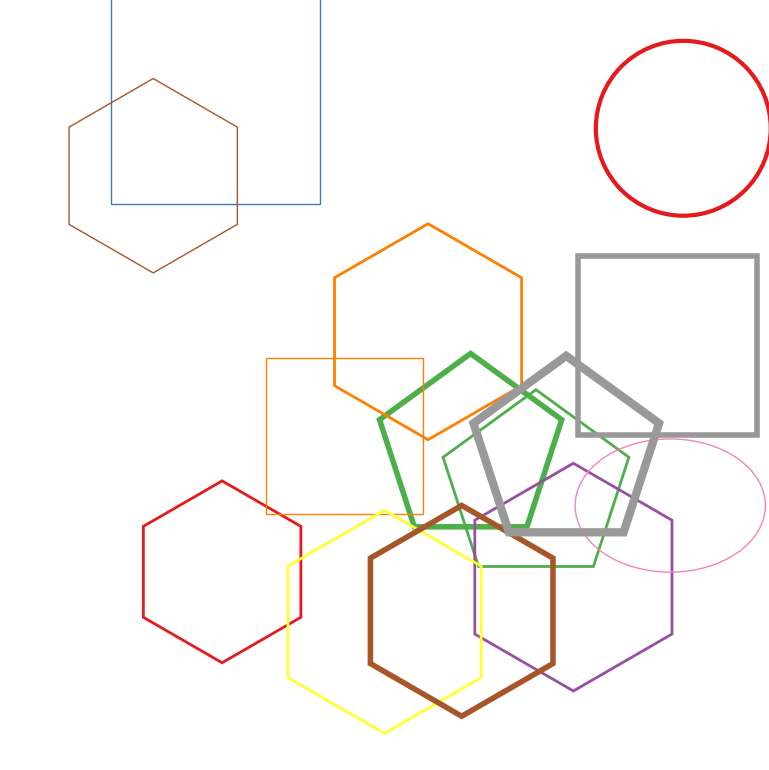[{"shape": "hexagon", "thickness": 1, "radius": 0.59, "center": [0.288, 0.257]}, {"shape": "circle", "thickness": 1.5, "radius": 0.57, "center": [0.887, 0.833]}, {"shape": "square", "thickness": 0.5, "radius": 0.68, "center": [0.28, 0.872]}, {"shape": "pentagon", "thickness": 2, "radius": 0.62, "center": [0.611, 0.416]}, {"shape": "pentagon", "thickness": 1, "radius": 0.63, "center": [0.696, 0.367]}, {"shape": "hexagon", "thickness": 1, "radius": 0.74, "center": [0.745, 0.25]}, {"shape": "hexagon", "thickness": 1, "radius": 0.7, "center": [0.556, 0.569]}, {"shape": "square", "thickness": 0.5, "radius": 0.51, "center": [0.447, 0.434]}, {"shape": "hexagon", "thickness": 1, "radius": 0.72, "center": [0.499, 0.192]}, {"shape": "hexagon", "thickness": 2, "radius": 0.68, "center": [0.6, 0.207]}, {"shape": "hexagon", "thickness": 0.5, "radius": 0.63, "center": [0.199, 0.772]}, {"shape": "oval", "thickness": 0.5, "radius": 0.62, "center": [0.87, 0.343]}, {"shape": "square", "thickness": 2, "radius": 0.58, "center": [0.867, 0.551]}, {"shape": "pentagon", "thickness": 3, "radius": 0.63, "center": [0.735, 0.411]}]